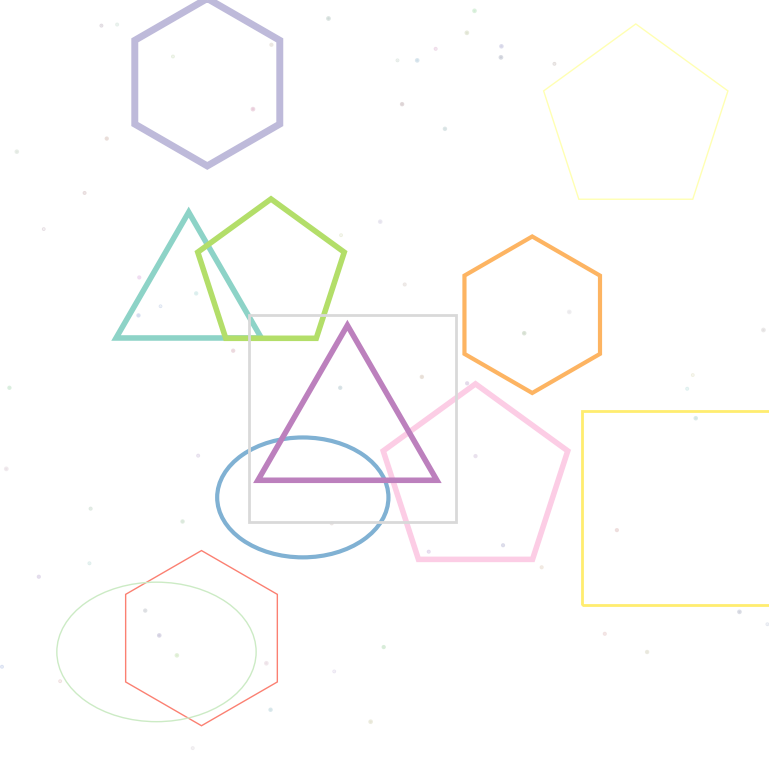[{"shape": "triangle", "thickness": 2, "radius": 0.54, "center": [0.245, 0.616]}, {"shape": "pentagon", "thickness": 0.5, "radius": 0.63, "center": [0.826, 0.843]}, {"shape": "hexagon", "thickness": 2.5, "radius": 0.54, "center": [0.269, 0.893]}, {"shape": "hexagon", "thickness": 0.5, "radius": 0.57, "center": [0.262, 0.171]}, {"shape": "oval", "thickness": 1.5, "radius": 0.56, "center": [0.393, 0.354]}, {"shape": "hexagon", "thickness": 1.5, "radius": 0.51, "center": [0.691, 0.591]}, {"shape": "pentagon", "thickness": 2, "radius": 0.5, "center": [0.352, 0.642]}, {"shape": "pentagon", "thickness": 2, "radius": 0.63, "center": [0.618, 0.375]}, {"shape": "square", "thickness": 1, "radius": 0.67, "center": [0.458, 0.457]}, {"shape": "triangle", "thickness": 2, "radius": 0.67, "center": [0.451, 0.443]}, {"shape": "oval", "thickness": 0.5, "radius": 0.65, "center": [0.203, 0.153]}, {"shape": "square", "thickness": 1, "radius": 0.63, "center": [0.881, 0.34]}]